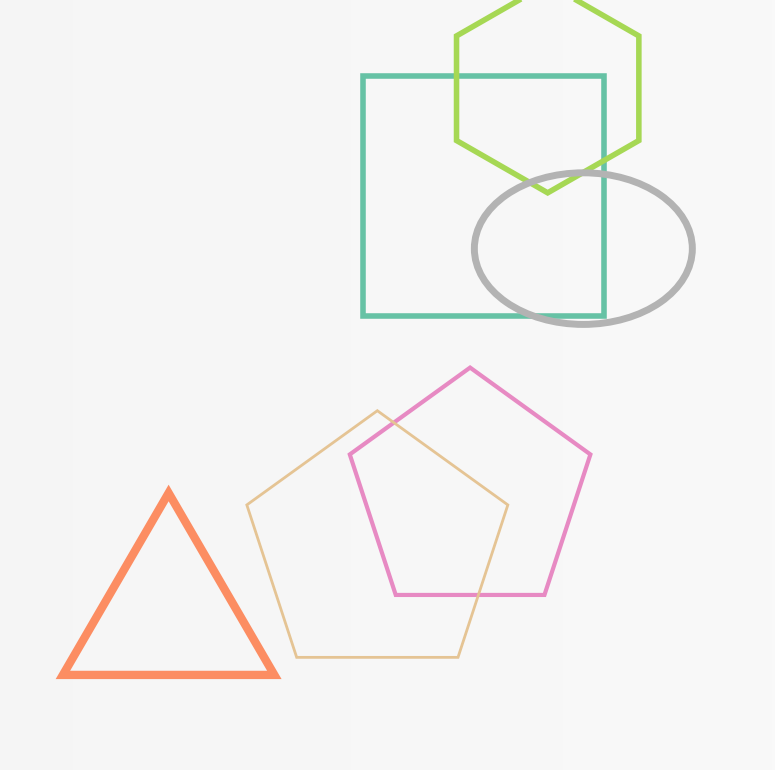[{"shape": "square", "thickness": 2, "radius": 0.78, "center": [0.624, 0.745]}, {"shape": "triangle", "thickness": 3, "radius": 0.79, "center": [0.218, 0.202]}, {"shape": "pentagon", "thickness": 1.5, "radius": 0.82, "center": [0.607, 0.359]}, {"shape": "hexagon", "thickness": 2, "radius": 0.68, "center": [0.707, 0.885]}, {"shape": "pentagon", "thickness": 1, "radius": 0.89, "center": [0.487, 0.29]}, {"shape": "oval", "thickness": 2.5, "radius": 0.7, "center": [0.753, 0.677]}]